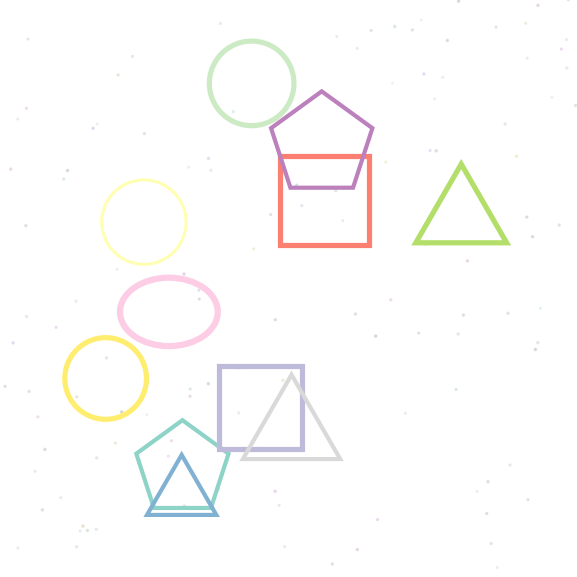[{"shape": "pentagon", "thickness": 2, "radius": 0.42, "center": [0.316, 0.188]}, {"shape": "circle", "thickness": 1.5, "radius": 0.37, "center": [0.249, 0.615]}, {"shape": "square", "thickness": 2.5, "radius": 0.36, "center": [0.451, 0.293]}, {"shape": "square", "thickness": 2.5, "radius": 0.38, "center": [0.562, 0.653]}, {"shape": "triangle", "thickness": 2, "radius": 0.35, "center": [0.315, 0.142]}, {"shape": "triangle", "thickness": 2.5, "radius": 0.45, "center": [0.799, 0.624]}, {"shape": "oval", "thickness": 3, "radius": 0.42, "center": [0.292, 0.459]}, {"shape": "triangle", "thickness": 2, "radius": 0.49, "center": [0.505, 0.253]}, {"shape": "pentagon", "thickness": 2, "radius": 0.46, "center": [0.557, 0.749]}, {"shape": "circle", "thickness": 2.5, "radius": 0.37, "center": [0.436, 0.855]}, {"shape": "circle", "thickness": 2.5, "radius": 0.35, "center": [0.183, 0.344]}]